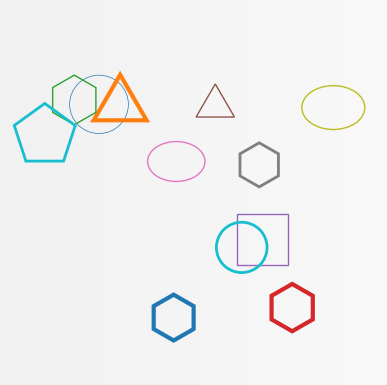[{"shape": "circle", "thickness": 0.5, "radius": 0.38, "center": [0.255, 0.729]}, {"shape": "hexagon", "thickness": 3, "radius": 0.3, "center": [0.448, 0.175]}, {"shape": "triangle", "thickness": 3, "radius": 0.39, "center": [0.31, 0.727]}, {"shape": "hexagon", "thickness": 1, "radius": 0.32, "center": [0.192, 0.74]}, {"shape": "hexagon", "thickness": 3, "radius": 0.31, "center": [0.754, 0.201]}, {"shape": "square", "thickness": 1, "radius": 0.33, "center": [0.678, 0.379]}, {"shape": "triangle", "thickness": 1, "radius": 0.29, "center": [0.556, 0.725]}, {"shape": "oval", "thickness": 1, "radius": 0.37, "center": [0.455, 0.58]}, {"shape": "hexagon", "thickness": 2, "radius": 0.29, "center": [0.669, 0.572]}, {"shape": "oval", "thickness": 1, "radius": 0.41, "center": [0.86, 0.721]}, {"shape": "pentagon", "thickness": 2, "radius": 0.41, "center": [0.115, 0.649]}, {"shape": "circle", "thickness": 2, "radius": 0.33, "center": [0.624, 0.357]}]